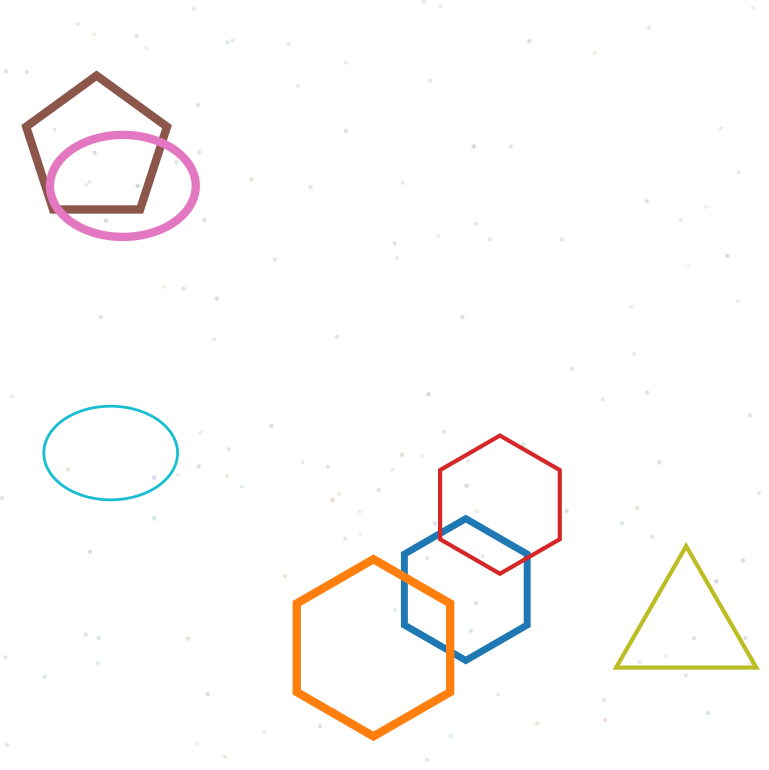[{"shape": "hexagon", "thickness": 2.5, "radius": 0.46, "center": [0.605, 0.234]}, {"shape": "hexagon", "thickness": 3, "radius": 0.58, "center": [0.485, 0.159]}, {"shape": "hexagon", "thickness": 1.5, "radius": 0.45, "center": [0.649, 0.345]}, {"shape": "pentagon", "thickness": 3, "radius": 0.48, "center": [0.125, 0.806]}, {"shape": "oval", "thickness": 3, "radius": 0.47, "center": [0.16, 0.759]}, {"shape": "triangle", "thickness": 1.5, "radius": 0.53, "center": [0.891, 0.186]}, {"shape": "oval", "thickness": 1, "radius": 0.43, "center": [0.144, 0.412]}]